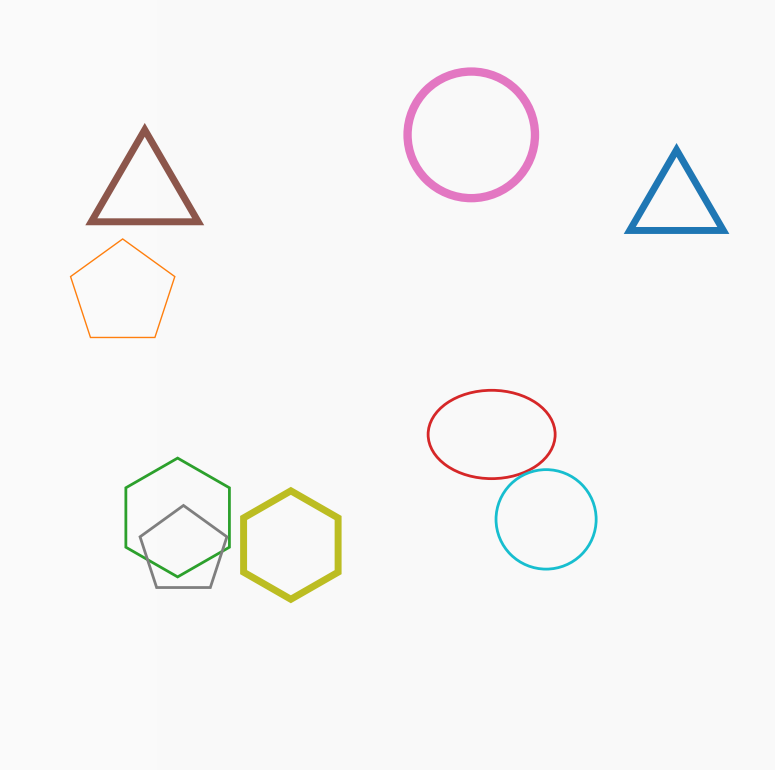[{"shape": "triangle", "thickness": 2.5, "radius": 0.35, "center": [0.873, 0.736]}, {"shape": "pentagon", "thickness": 0.5, "radius": 0.35, "center": [0.158, 0.619]}, {"shape": "hexagon", "thickness": 1, "radius": 0.39, "center": [0.229, 0.328]}, {"shape": "oval", "thickness": 1, "radius": 0.41, "center": [0.634, 0.436]}, {"shape": "triangle", "thickness": 2.5, "radius": 0.4, "center": [0.187, 0.752]}, {"shape": "circle", "thickness": 3, "radius": 0.41, "center": [0.608, 0.825]}, {"shape": "pentagon", "thickness": 1, "radius": 0.29, "center": [0.237, 0.285]}, {"shape": "hexagon", "thickness": 2.5, "radius": 0.35, "center": [0.375, 0.292]}, {"shape": "circle", "thickness": 1, "radius": 0.32, "center": [0.705, 0.325]}]